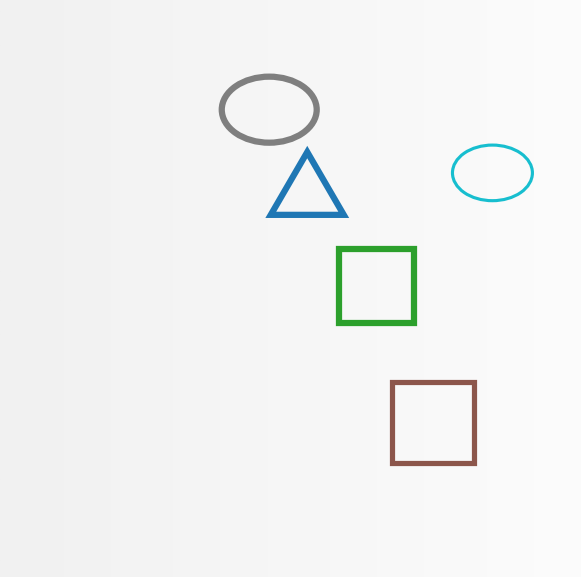[{"shape": "triangle", "thickness": 3, "radius": 0.36, "center": [0.529, 0.663]}, {"shape": "square", "thickness": 3, "radius": 0.32, "center": [0.648, 0.504]}, {"shape": "square", "thickness": 2.5, "radius": 0.35, "center": [0.745, 0.268]}, {"shape": "oval", "thickness": 3, "radius": 0.41, "center": [0.463, 0.809]}, {"shape": "oval", "thickness": 1.5, "radius": 0.34, "center": [0.847, 0.7]}]